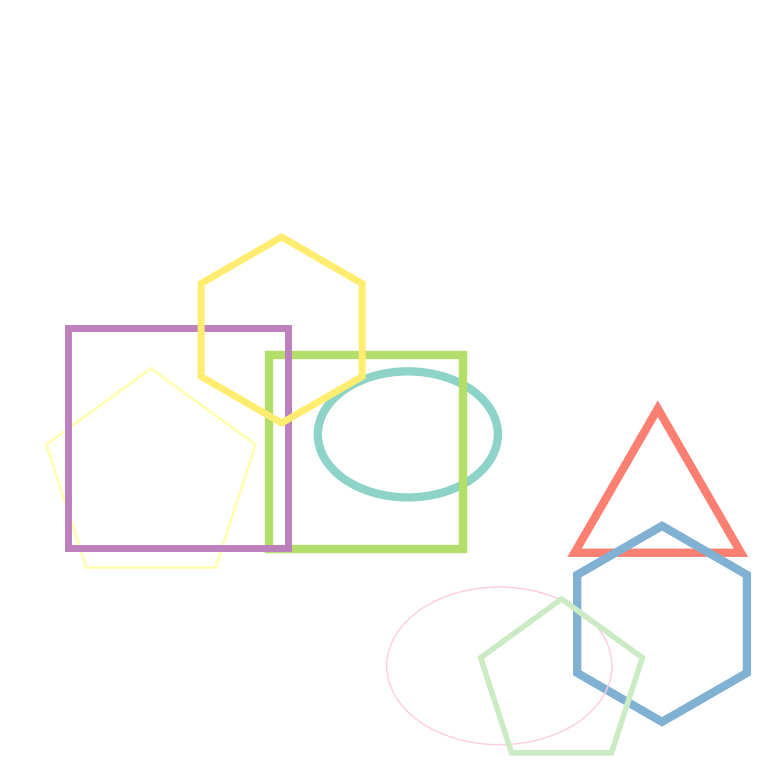[{"shape": "oval", "thickness": 3, "radius": 0.58, "center": [0.53, 0.436]}, {"shape": "pentagon", "thickness": 1, "radius": 0.71, "center": [0.196, 0.378]}, {"shape": "triangle", "thickness": 3, "radius": 0.62, "center": [0.854, 0.344]}, {"shape": "hexagon", "thickness": 3, "radius": 0.64, "center": [0.86, 0.19]}, {"shape": "square", "thickness": 3, "radius": 0.63, "center": [0.476, 0.413]}, {"shape": "oval", "thickness": 0.5, "radius": 0.73, "center": [0.648, 0.135]}, {"shape": "square", "thickness": 2.5, "radius": 0.71, "center": [0.232, 0.431]}, {"shape": "pentagon", "thickness": 2, "radius": 0.55, "center": [0.729, 0.112]}, {"shape": "hexagon", "thickness": 2.5, "radius": 0.6, "center": [0.366, 0.571]}]